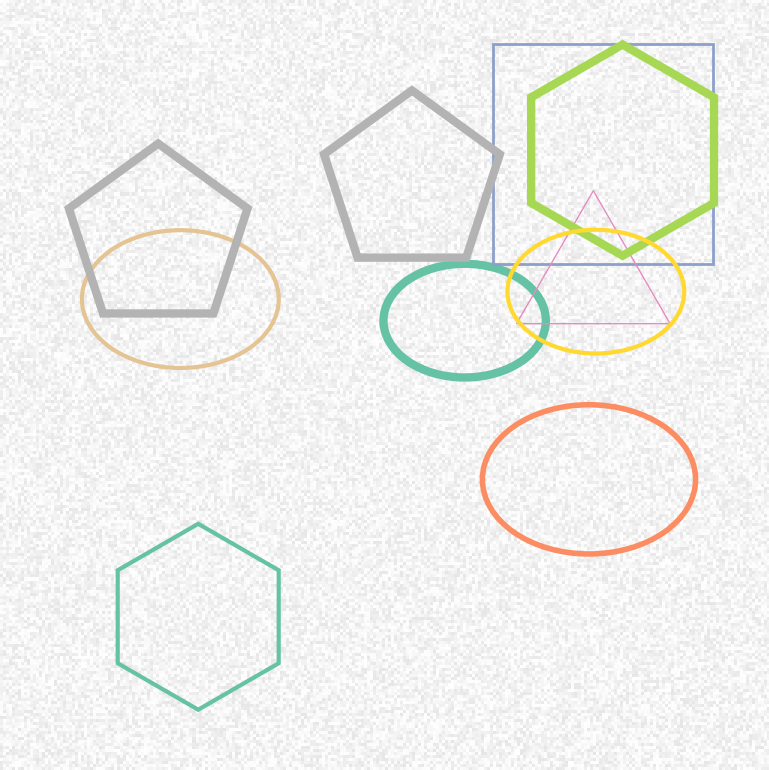[{"shape": "hexagon", "thickness": 1.5, "radius": 0.6, "center": [0.257, 0.199]}, {"shape": "oval", "thickness": 3, "radius": 0.53, "center": [0.603, 0.584]}, {"shape": "oval", "thickness": 2, "radius": 0.69, "center": [0.765, 0.377]}, {"shape": "square", "thickness": 1, "radius": 0.72, "center": [0.784, 0.8]}, {"shape": "triangle", "thickness": 0.5, "radius": 0.58, "center": [0.771, 0.637]}, {"shape": "hexagon", "thickness": 3, "radius": 0.69, "center": [0.809, 0.805]}, {"shape": "oval", "thickness": 1.5, "radius": 0.57, "center": [0.774, 0.621]}, {"shape": "oval", "thickness": 1.5, "radius": 0.64, "center": [0.234, 0.612]}, {"shape": "pentagon", "thickness": 3, "radius": 0.6, "center": [0.535, 0.763]}, {"shape": "pentagon", "thickness": 3, "radius": 0.61, "center": [0.205, 0.692]}]